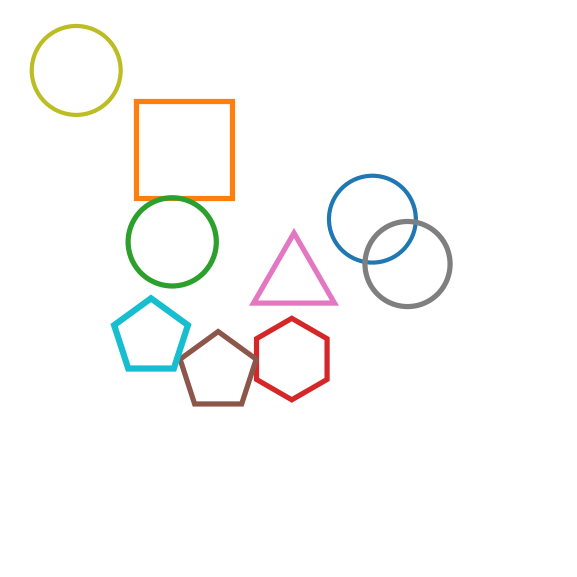[{"shape": "circle", "thickness": 2, "radius": 0.38, "center": [0.645, 0.62]}, {"shape": "square", "thickness": 2.5, "radius": 0.42, "center": [0.318, 0.74]}, {"shape": "circle", "thickness": 2.5, "radius": 0.38, "center": [0.298, 0.58]}, {"shape": "hexagon", "thickness": 2.5, "radius": 0.35, "center": [0.505, 0.377]}, {"shape": "pentagon", "thickness": 2.5, "radius": 0.35, "center": [0.378, 0.356]}, {"shape": "triangle", "thickness": 2.5, "radius": 0.4, "center": [0.509, 0.515]}, {"shape": "circle", "thickness": 2.5, "radius": 0.37, "center": [0.706, 0.542]}, {"shape": "circle", "thickness": 2, "radius": 0.39, "center": [0.132, 0.877]}, {"shape": "pentagon", "thickness": 3, "radius": 0.34, "center": [0.262, 0.415]}]